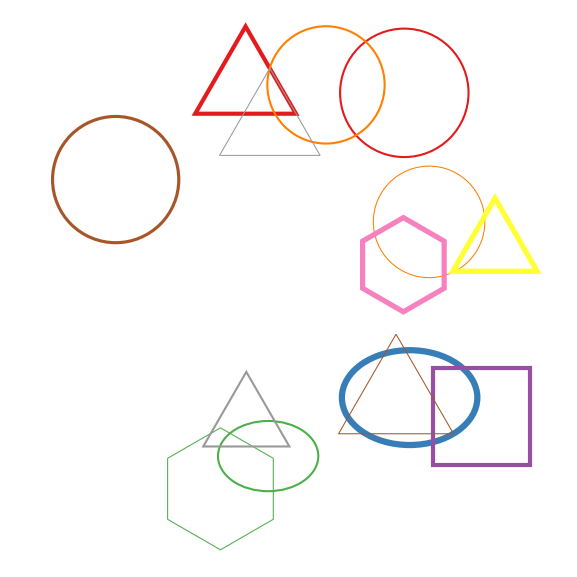[{"shape": "circle", "thickness": 1, "radius": 0.56, "center": [0.7, 0.838]}, {"shape": "triangle", "thickness": 2, "radius": 0.5, "center": [0.425, 0.853]}, {"shape": "oval", "thickness": 3, "radius": 0.59, "center": [0.709, 0.311]}, {"shape": "hexagon", "thickness": 0.5, "radius": 0.53, "center": [0.382, 0.153]}, {"shape": "oval", "thickness": 1, "radius": 0.43, "center": [0.464, 0.209]}, {"shape": "square", "thickness": 2, "radius": 0.42, "center": [0.833, 0.278]}, {"shape": "circle", "thickness": 1, "radius": 0.51, "center": [0.564, 0.852]}, {"shape": "circle", "thickness": 0.5, "radius": 0.48, "center": [0.743, 0.615]}, {"shape": "triangle", "thickness": 2.5, "radius": 0.42, "center": [0.857, 0.572]}, {"shape": "triangle", "thickness": 0.5, "radius": 0.57, "center": [0.686, 0.306]}, {"shape": "circle", "thickness": 1.5, "radius": 0.55, "center": [0.2, 0.688]}, {"shape": "hexagon", "thickness": 2.5, "radius": 0.41, "center": [0.698, 0.541]}, {"shape": "triangle", "thickness": 0.5, "radius": 0.5, "center": [0.467, 0.78]}, {"shape": "triangle", "thickness": 1, "radius": 0.43, "center": [0.427, 0.269]}]